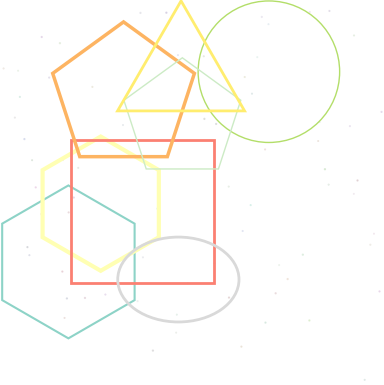[{"shape": "hexagon", "thickness": 1.5, "radius": 0.99, "center": [0.178, 0.32]}, {"shape": "hexagon", "thickness": 3, "radius": 0.87, "center": [0.262, 0.471]}, {"shape": "square", "thickness": 2, "radius": 0.93, "center": [0.371, 0.45]}, {"shape": "pentagon", "thickness": 2.5, "radius": 0.97, "center": [0.321, 0.75]}, {"shape": "circle", "thickness": 1, "radius": 0.92, "center": [0.698, 0.814]}, {"shape": "oval", "thickness": 2, "radius": 0.79, "center": [0.463, 0.274]}, {"shape": "pentagon", "thickness": 1, "radius": 0.8, "center": [0.474, 0.69]}, {"shape": "triangle", "thickness": 2, "radius": 0.95, "center": [0.47, 0.807]}]